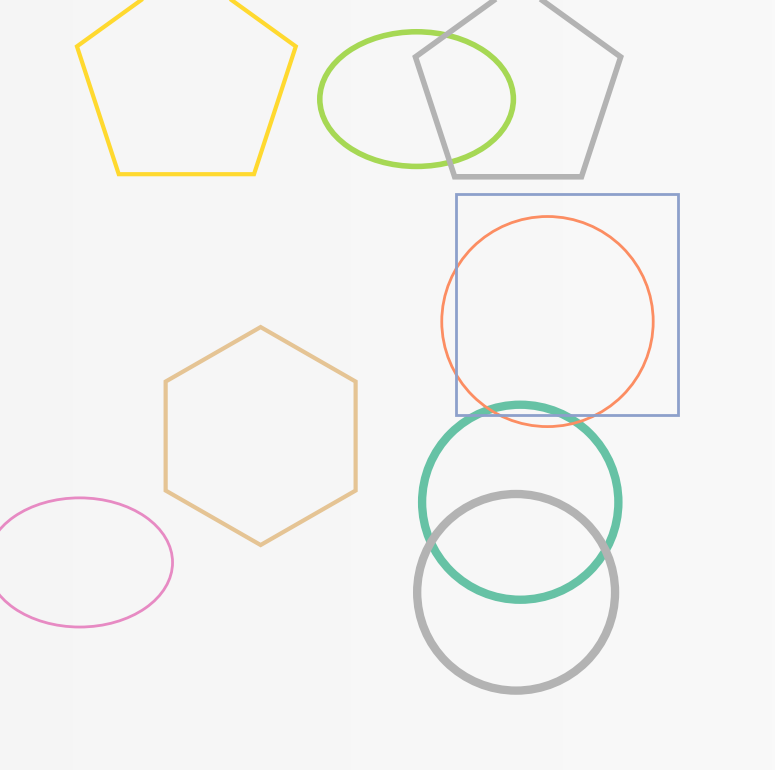[{"shape": "circle", "thickness": 3, "radius": 0.63, "center": [0.671, 0.348]}, {"shape": "circle", "thickness": 1, "radius": 0.68, "center": [0.706, 0.582]}, {"shape": "square", "thickness": 1, "radius": 0.72, "center": [0.732, 0.605]}, {"shape": "oval", "thickness": 1, "radius": 0.6, "center": [0.103, 0.27]}, {"shape": "oval", "thickness": 2, "radius": 0.62, "center": [0.538, 0.871]}, {"shape": "pentagon", "thickness": 1.5, "radius": 0.74, "center": [0.24, 0.894]}, {"shape": "hexagon", "thickness": 1.5, "radius": 0.71, "center": [0.336, 0.434]}, {"shape": "pentagon", "thickness": 2, "radius": 0.7, "center": [0.668, 0.883]}, {"shape": "circle", "thickness": 3, "radius": 0.64, "center": [0.666, 0.231]}]